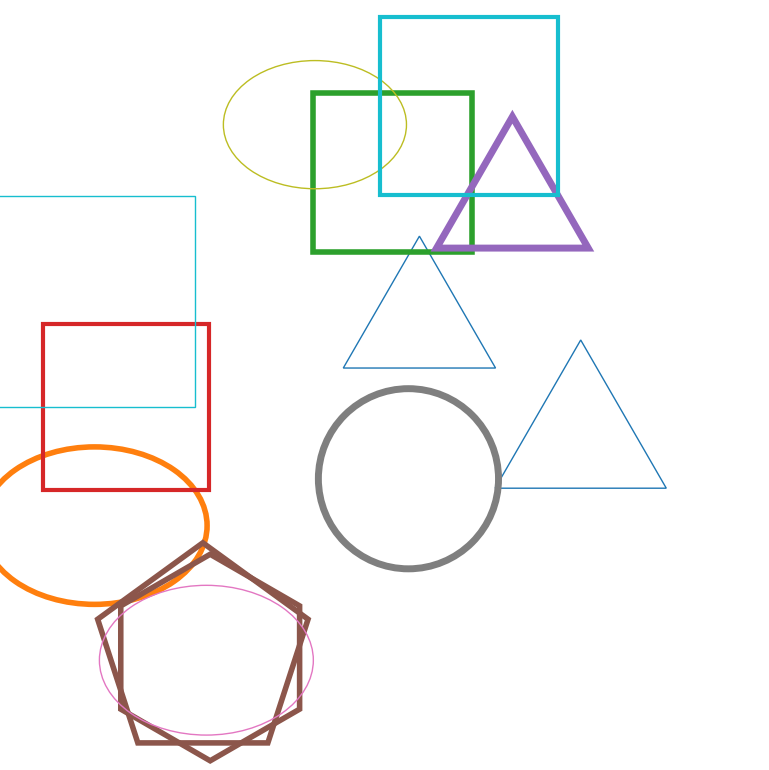[{"shape": "triangle", "thickness": 0.5, "radius": 0.57, "center": [0.545, 0.579]}, {"shape": "triangle", "thickness": 0.5, "radius": 0.64, "center": [0.754, 0.43]}, {"shape": "oval", "thickness": 2, "radius": 0.73, "center": [0.123, 0.317]}, {"shape": "square", "thickness": 2, "radius": 0.52, "center": [0.51, 0.776]}, {"shape": "square", "thickness": 1.5, "radius": 0.54, "center": [0.163, 0.471]}, {"shape": "triangle", "thickness": 2.5, "radius": 0.57, "center": [0.665, 0.735]}, {"shape": "hexagon", "thickness": 2, "radius": 0.67, "center": [0.273, 0.146]}, {"shape": "pentagon", "thickness": 2, "radius": 0.72, "center": [0.263, 0.151]}, {"shape": "oval", "thickness": 0.5, "radius": 0.69, "center": [0.268, 0.143]}, {"shape": "circle", "thickness": 2.5, "radius": 0.58, "center": [0.53, 0.378]}, {"shape": "oval", "thickness": 0.5, "radius": 0.59, "center": [0.409, 0.838]}, {"shape": "square", "thickness": 1.5, "radius": 0.58, "center": [0.609, 0.862]}, {"shape": "square", "thickness": 0.5, "radius": 0.68, "center": [0.116, 0.608]}]